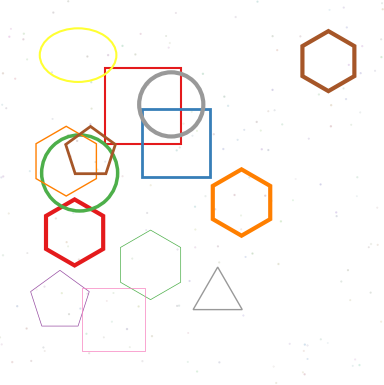[{"shape": "hexagon", "thickness": 3, "radius": 0.43, "center": [0.194, 0.396]}, {"shape": "square", "thickness": 1.5, "radius": 0.49, "center": [0.372, 0.723]}, {"shape": "square", "thickness": 2, "radius": 0.44, "center": [0.458, 0.628]}, {"shape": "hexagon", "thickness": 0.5, "radius": 0.45, "center": [0.391, 0.312]}, {"shape": "circle", "thickness": 2.5, "radius": 0.49, "center": [0.207, 0.551]}, {"shape": "pentagon", "thickness": 0.5, "radius": 0.4, "center": [0.156, 0.218]}, {"shape": "hexagon", "thickness": 1, "radius": 0.45, "center": [0.172, 0.581]}, {"shape": "hexagon", "thickness": 3, "radius": 0.43, "center": [0.627, 0.474]}, {"shape": "oval", "thickness": 1.5, "radius": 0.5, "center": [0.203, 0.857]}, {"shape": "hexagon", "thickness": 3, "radius": 0.39, "center": [0.853, 0.841]}, {"shape": "pentagon", "thickness": 2, "radius": 0.34, "center": [0.235, 0.604]}, {"shape": "square", "thickness": 0.5, "radius": 0.41, "center": [0.295, 0.17]}, {"shape": "triangle", "thickness": 1, "radius": 0.37, "center": [0.565, 0.233]}, {"shape": "circle", "thickness": 3, "radius": 0.42, "center": [0.445, 0.729]}]